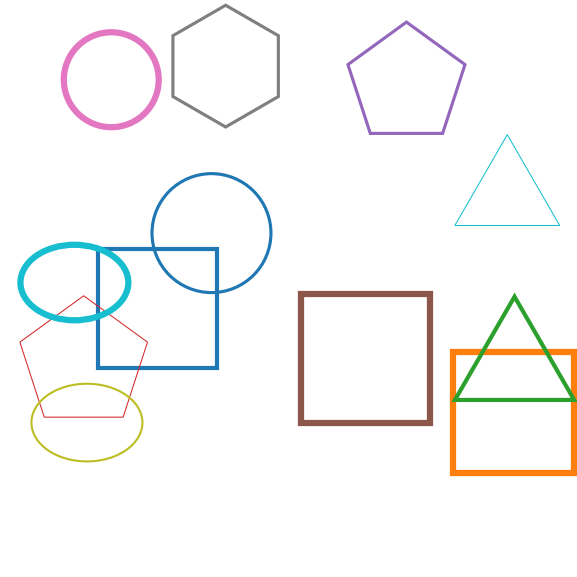[{"shape": "circle", "thickness": 1.5, "radius": 0.51, "center": [0.366, 0.595]}, {"shape": "square", "thickness": 2, "radius": 0.51, "center": [0.273, 0.465]}, {"shape": "square", "thickness": 3, "radius": 0.52, "center": [0.889, 0.285]}, {"shape": "triangle", "thickness": 2, "radius": 0.6, "center": [0.891, 0.366]}, {"shape": "pentagon", "thickness": 0.5, "radius": 0.58, "center": [0.145, 0.371]}, {"shape": "pentagon", "thickness": 1.5, "radius": 0.53, "center": [0.704, 0.854]}, {"shape": "square", "thickness": 3, "radius": 0.56, "center": [0.633, 0.378]}, {"shape": "circle", "thickness": 3, "radius": 0.41, "center": [0.193, 0.861]}, {"shape": "hexagon", "thickness": 1.5, "radius": 0.53, "center": [0.391, 0.885]}, {"shape": "oval", "thickness": 1, "radius": 0.48, "center": [0.151, 0.267]}, {"shape": "oval", "thickness": 3, "radius": 0.47, "center": [0.129, 0.51]}, {"shape": "triangle", "thickness": 0.5, "radius": 0.52, "center": [0.878, 0.661]}]